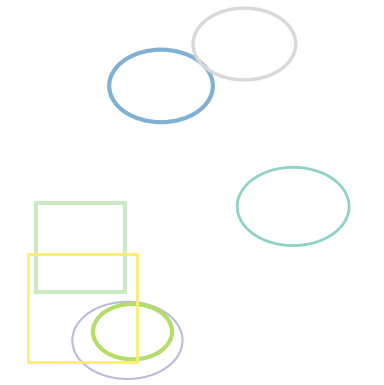[{"shape": "oval", "thickness": 2, "radius": 0.73, "center": [0.761, 0.464]}, {"shape": "oval", "thickness": 1.5, "radius": 0.72, "center": [0.331, 0.116]}, {"shape": "oval", "thickness": 3, "radius": 0.67, "center": [0.418, 0.777]}, {"shape": "oval", "thickness": 3, "radius": 0.51, "center": [0.344, 0.138]}, {"shape": "oval", "thickness": 2.5, "radius": 0.67, "center": [0.635, 0.886]}, {"shape": "square", "thickness": 3, "radius": 0.58, "center": [0.208, 0.357]}, {"shape": "square", "thickness": 2, "radius": 0.7, "center": [0.214, 0.201]}]